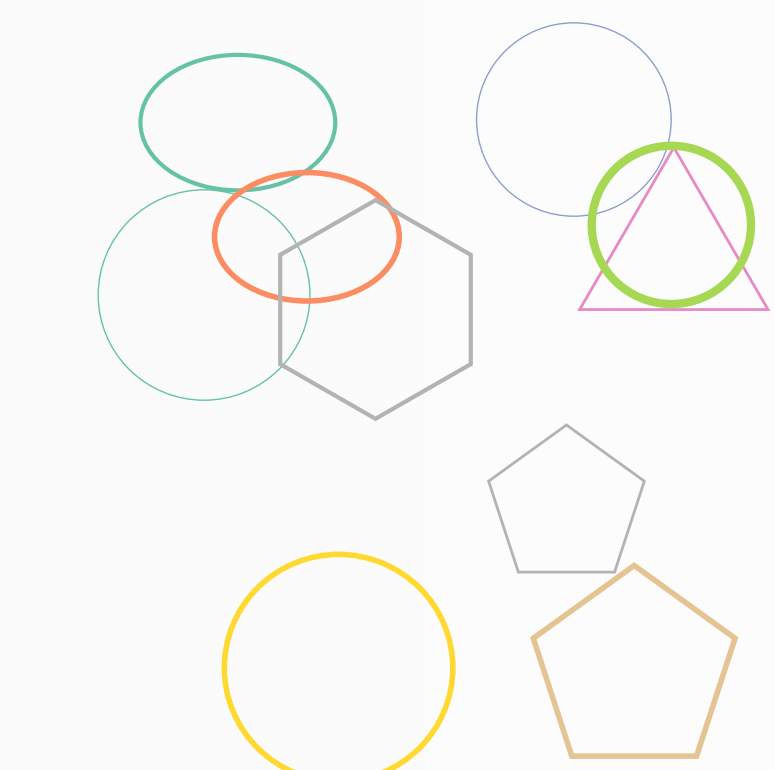[{"shape": "oval", "thickness": 1.5, "radius": 0.63, "center": [0.307, 0.841]}, {"shape": "circle", "thickness": 0.5, "radius": 0.68, "center": [0.263, 0.617]}, {"shape": "oval", "thickness": 2, "radius": 0.6, "center": [0.396, 0.693]}, {"shape": "circle", "thickness": 0.5, "radius": 0.63, "center": [0.74, 0.845]}, {"shape": "triangle", "thickness": 1, "radius": 0.7, "center": [0.869, 0.668]}, {"shape": "circle", "thickness": 3, "radius": 0.51, "center": [0.866, 0.708]}, {"shape": "circle", "thickness": 2, "radius": 0.74, "center": [0.437, 0.133]}, {"shape": "pentagon", "thickness": 2, "radius": 0.68, "center": [0.818, 0.129]}, {"shape": "pentagon", "thickness": 1, "radius": 0.53, "center": [0.731, 0.342]}, {"shape": "hexagon", "thickness": 1.5, "radius": 0.71, "center": [0.484, 0.598]}]